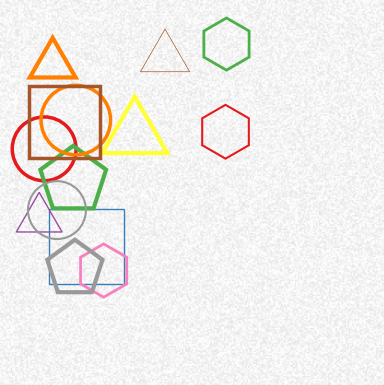[{"shape": "circle", "thickness": 2.5, "radius": 0.41, "center": [0.115, 0.613]}, {"shape": "hexagon", "thickness": 1.5, "radius": 0.35, "center": [0.586, 0.658]}, {"shape": "square", "thickness": 1, "radius": 0.49, "center": [0.225, 0.359]}, {"shape": "pentagon", "thickness": 3, "radius": 0.45, "center": [0.19, 0.531]}, {"shape": "hexagon", "thickness": 2, "radius": 0.34, "center": [0.588, 0.886]}, {"shape": "triangle", "thickness": 1, "radius": 0.34, "center": [0.102, 0.432]}, {"shape": "circle", "thickness": 2.5, "radius": 0.45, "center": [0.197, 0.688]}, {"shape": "triangle", "thickness": 3, "radius": 0.34, "center": [0.137, 0.833]}, {"shape": "triangle", "thickness": 3, "radius": 0.49, "center": [0.35, 0.651]}, {"shape": "square", "thickness": 2.5, "radius": 0.47, "center": [0.167, 0.684]}, {"shape": "triangle", "thickness": 0.5, "radius": 0.37, "center": [0.429, 0.851]}, {"shape": "hexagon", "thickness": 2, "radius": 0.35, "center": [0.269, 0.297]}, {"shape": "pentagon", "thickness": 3, "radius": 0.38, "center": [0.195, 0.302]}, {"shape": "circle", "thickness": 1.5, "radius": 0.38, "center": [0.148, 0.454]}]